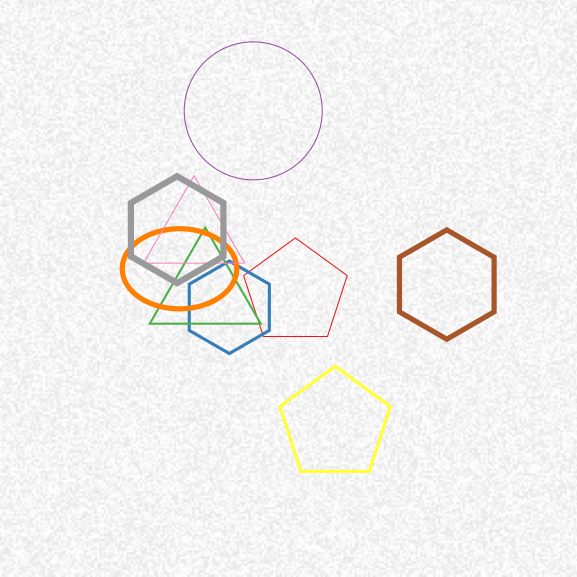[{"shape": "pentagon", "thickness": 0.5, "radius": 0.47, "center": [0.512, 0.493]}, {"shape": "hexagon", "thickness": 1.5, "radius": 0.4, "center": [0.397, 0.467]}, {"shape": "triangle", "thickness": 1, "radius": 0.55, "center": [0.355, 0.494]}, {"shape": "circle", "thickness": 0.5, "radius": 0.6, "center": [0.439, 0.807]}, {"shape": "oval", "thickness": 2.5, "radius": 0.5, "center": [0.311, 0.534]}, {"shape": "pentagon", "thickness": 1.5, "radius": 0.5, "center": [0.58, 0.264]}, {"shape": "hexagon", "thickness": 2.5, "radius": 0.47, "center": [0.774, 0.506]}, {"shape": "triangle", "thickness": 0.5, "radius": 0.51, "center": [0.336, 0.594]}, {"shape": "hexagon", "thickness": 3, "radius": 0.46, "center": [0.307, 0.601]}]